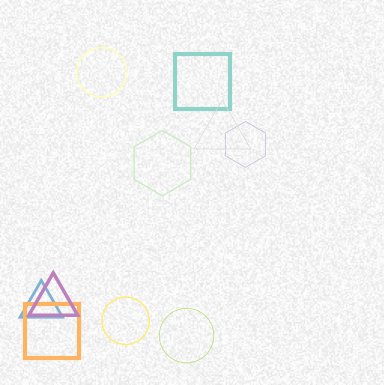[{"shape": "square", "thickness": 3, "radius": 0.36, "center": [0.526, 0.789]}, {"shape": "circle", "thickness": 1, "radius": 0.32, "center": [0.264, 0.812]}, {"shape": "hexagon", "thickness": 0.5, "radius": 0.3, "center": [0.638, 0.625]}, {"shape": "triangle", "thickness": 2, "radius": 0.32, "center": [0.107, 0.208]}, {"shape": "square", "thickness": 3, "radius": 0.36, "center": [0.135, 0.14]}, {"shape": "circle", "thickness": 0.5, "radius": 0.35, "center": [0.485, 0.128]}, {"shape": "triangle", "thickness": 0.5, "radius": 0.43, "center": [0.577, 0.656]}, {"shape": "triangle", "thickness": 2.5, "radius": 0.37, "center": [0.138, 0.218]}, {"shape": "hexagon", "thickness": 1, "radius": 0.42, "center": [0.422, 0.576]}, {"shape": "circle", "thickness": 1, "radius": 0.31, "center": [0.326, 0.167]}]